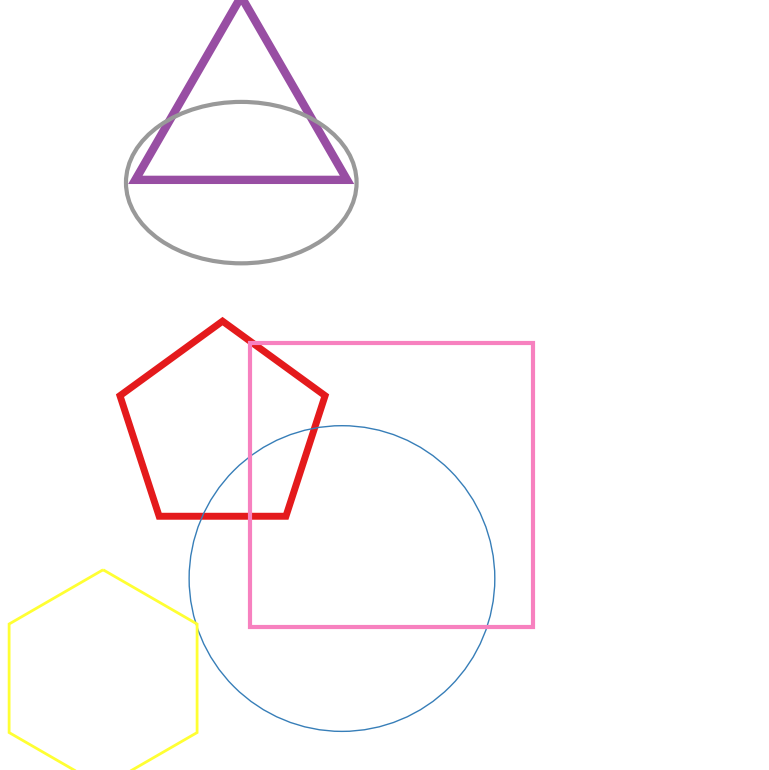[{"shape": "pentagon", "thickness": 2.5, "radius": 0.7, "center": [0.289, 0.443]}, {"shape": "circle", "thickness": 0.5, "radius": 0.99, "center": [0.444, 0.249]}, {"shape": "triangle", "thickness": 3, "radius": 0.79, "center": [0.313, 0.846]}, {"shape": "hexagon", "thickness": 1, "radius": 0.7, "center": [0.134, 0.119]}, {"shape": "square", "thickness": 1.5, "radius": 0.92, "center": [0.509, 0.37]}, {"shape": "oval", "thickness": 1.5, "radius": 0.75, "center": [0.313, 0.763]}]